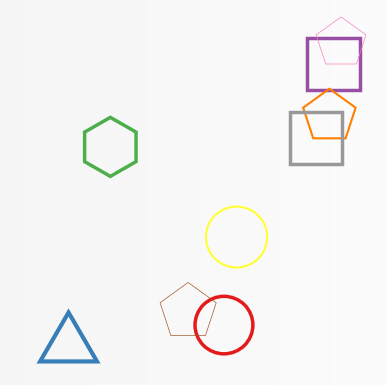[{"shape": "circle", "thickness": 2.5, "radius": 0.37, "center": [0.578, 0.156]}, {"shape": "triangle", "thickness": 3, "radius": 0.42, "center": [0.177, 0.104]}, {"shape": "hexagon", "thickness": 2.5, "radius": 0.38, "center": [0.285, 0.619]}, {"shape": "square", "thickness": 2.5, "radius": 0.34, "center": [0.861, 0.834]}, {"shape": "pentagon", "thickness": 1.5, "radius": 0.36, "center": [0.85, 0.698]}, {"shape": "circle", "thickness": 1.5, "radius": 0.4, "center": [0.61, 0.384]}, {"shape": "pentagon", "thickness": 0.5, "radius": 0.38, "center": [0.486, 0.19]}, {"shape": "pentagon", "thickness": 0.5, "radius": 0.34, "center": [0.88, 0.888]}, {"shape": "square", "thickness": 2.5, "radius": 0.34, "center": [0.815, 0.641]}]